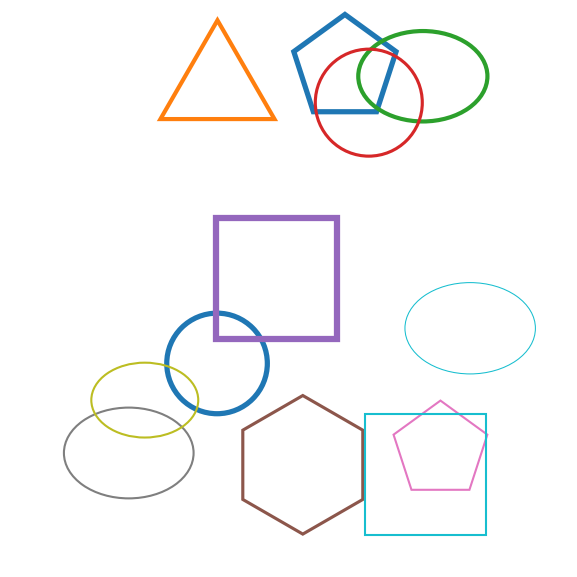[{"shape": "circle", "thickness": 2.5, "radius": 0.44, "center": [0.376, 0.37]}, {"shape": "pentagon", "thickness": 2.5, "radius": 0.47, "center": [0.597, 0.881]}, {"shape": "triangle", "thickness": 2, "radius": 0.57, "center": [0.377, 0.85]}, {"shape": "oval", "thickness": 2, "radius": 0.56, "center": [0.732, 0.867]}, {"shape": "circle", "thickness": 1.5, "radius": 0.46, "center": [0.639, 0.821]}, {"shape": "square", "thickness": 3, "radius": 0.53, "center": [0.479, 0.517]}, {"shape": "hexagon", "thickness": 1.5, "radius": 0.6, "center": [0.524, 0.194]}, {"shape": "pentagon", "thickness": 1, "radius": 0.43, "center": [0.763, 0.22]}, {"shape": "oval", "thickness": 1, "radius": 0.56, "center": [0.223, 0.215]}, {"shape": "oval", "thickness": 1, "radius": 0.46, "center": [0.251, 0.306]}, {"shape": "oval", "thickness": 0.5, "radius": 0.56, "center": [0.814, 0.431]}, {"shape": "square", "thickness": 1, "radius": 0.52, "center": [0.737, 0.178]}]